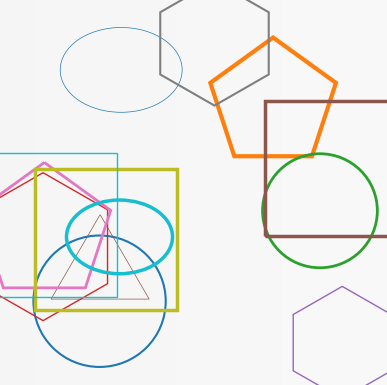[{"shape": "oval", "thickness": 0.5, "radius": 0.79, "center": [0.313, 0.818]}, {"shape": "circle", "thickness": 1.5, "radius": 0.85, "center": [0.257, 0.218]}, {"shape": "pentagon", "thickness": 3, "radius": 0.85, "center": [0.705, 0.732]}, {"shape": "circle", "thickness": 2, "radius": 0.74, "center": [0.826, 0.453]}, {"shape": "hexagon", "thickness": 1, "radius": 0.96, "center": [0.111, 0.359]}, {"shape": "hexagon", "thickness": 1, "radius": 0.73, "center": [0.883, 0.11]}, {"shape": "triangle", "thickness": 0.5, "radius": 0.73, "center": [0.258, 0.296]}, {"shape": "square", "thickness": 2.5, "radius": 0.88, "center": [0.86, 0.562]}, {"shape": "pentagon", "thickness": 2, "radius": 0.9, "center": [0.114, 0.398]}, {"shape": "hexagon", "thickness": 1.5, "radius": 0.81, "center": [0.554, 0.887]}, {"shape": "square", "thickness": 2.5, "radius": 0.91, "center": [0.273, 0.378]}, {"shape": "oval", "thickness": 2.5, "radius": 0.68, "center": [0.308, 0.385]}, {"shape": "square", "thickness": 1, "radius": 0.93, "center": [0.115, 0.416]}]